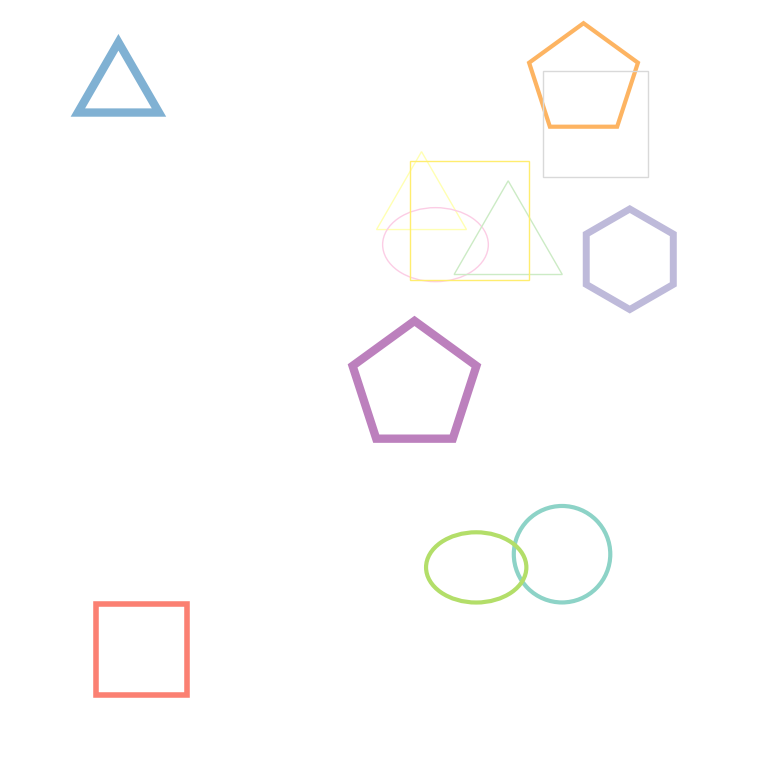[{"shape": "circle", "thickness": 1.5, "radius": 0.31, "center": [0.73, 0.28]}, {"shape": "triangle", "thickness": 0.5, "radius": 0.34, "center": [0.547, 0.736]}, {"shape": "hexagon", "thickness": 2.5, "radius": 0.33, "center": [0.818, 0.663]}, {"shape": "square", "thickness": 2, "radius": 0.3, "center": [0.183, 0.157]}, {"shape": "triangle", "thickness": 3, "radius": 0.3, "center": [0.154, 0.884]}, {"shape": "pentagon", "thickness": 1.5, "radius": 0.37, "center": [0.758, 0.896]}, {"shape": "oval", "thickness": 1.5, "radius": 0.33, "center": [0.618, 0.263]}, {"shape": "oval", "thickness": 0.5, "radius": 0.34, "center": [0.566, 0.682]}, {"shape": "square", "thickness": 0.5, "radius": 0.34, "center": [0.774, 0.839]}, {"shape": "pentagon", "thickness": 3, "radius": 0.42, "center": [0.538, 0.499]}, {"shape": "triangle", "thickness": 0.5, "radius": 0.41, "center": [0.66, 0.684]}, {"shape": "square", "thickness": 0.5, "radius": 0.39, "center": [0.61, 0.714]}]